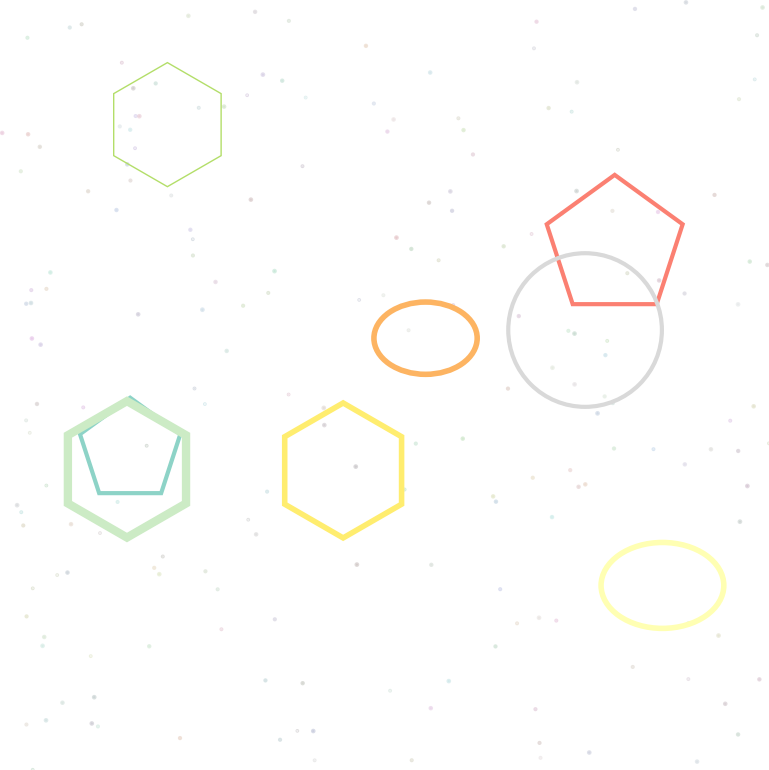[{"shape": "pentagon", "thickness": 1.5, "radius": 0.34, "center": [0.169, 0.415]}, {"shape": "oval", "thickness": 2, "radius": 0.4, "center": [0.86, 0.24]}, {"shape": "pentagon", "thickness": 1.5, "radius": 0.46, "center": [0.798, 0.68]}, {"shape": "oval", "thickness": 2, "radius": 0.34, "center": [0.553, 0.561]}, {"shape": "hexagon", "thickness": 0.5, "radius": 0.4, "center": [0.217, 0.838]}, {"shape": "circle", "thickness": 1.5, "radius": 0.5, "center": [0.76, 0.571]}, {"shape": "hexagon", "thickness": 3, "radius": 0.44, "center": [0.165, 0.39]}, {"shape": "hexagon", "thickness": 2, "radius": 0.44, "center": [0.446, 0.389]}]